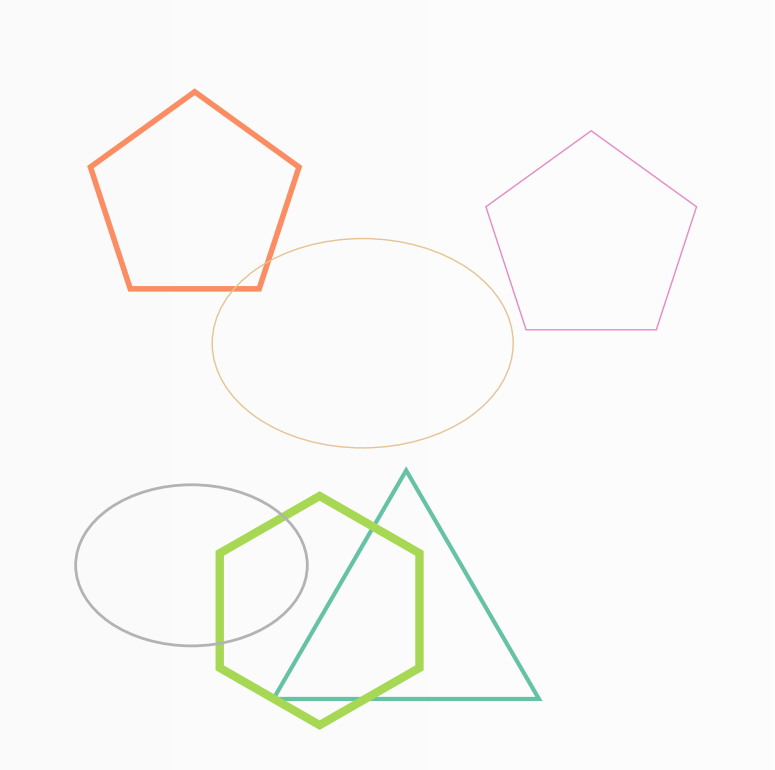[{"shape": "triangle", "thickness": 1.5, "radius": 0.99, "center": [0.524, 0.191]}, {"shape": "pentagon", "thickness": 2, "radius": 0.71, "center": [0.251, 0.739]}, {"shape": "pentagon", "thickness": 0.5, "radius": 0.71, "center": [0.763, 0.687]}, {"shape": "hexagon", "thickness": 3, "radius": 0.74, "center": [0.412, 0.207]}, {"shape": "oval", "thickness": 0.5, "radius": 0.97, "center": [0.468, 0.554]}, {"shape": "oval", "thickness": 1, "radius": 0.75, "center": [0.247, 0.266]}]